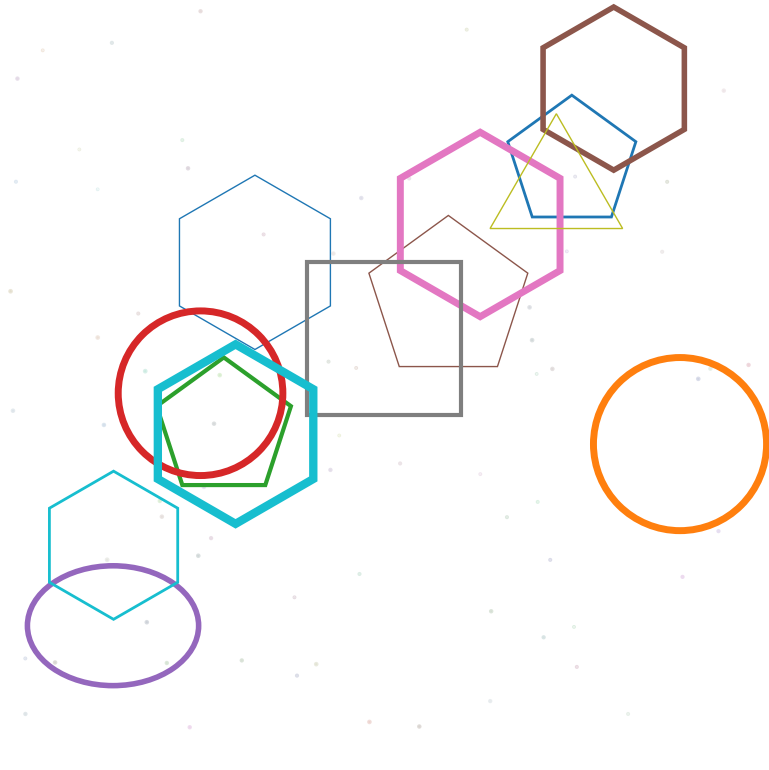[{"shape": "pentagon", "thickness": 1, "radius": 0.44, "center": [0.743, 0.789]}, {"shape": "hexagon", "thickness": 0.5, "radius": 0.57, "center": [0.331, 0.659]}, {"shape": "circle", "thickness": 2.5, "radius": 0.56, "center": [0.883, 0.423]}, {"shape": "pentagon", "thickness": 1.5, "radius": 0.46, "center": [0.291, 0.444]}, {"shape": "circle", "thickness": 2.5, "radius": 0.53, "center": [0.26, 0.489]}, {"shape": "oval", "thickness": 2, "radius": 0.56, "center": [0.147, 0.187]}, {"shape": "pentagon", "thickness": 0.5, "radius": 0.54, "center": [0.582, 0.612]}, {"shape": "hexagon", "thickness": 2, "radius": 0.53, "center": [0.797, 0.885]}, {"shape": "hexagon", "thickness": 2.5, "radius": 0.6, "center": [0.624, 0.708]}, {"shape": "square", "thickness": 1.5, "radius": 0.5, "center": [0.499, 0.56]}, {"shape": "triangle", "thickness": 0.5, "radius": 0.5, "center": [0.723, 0.753]}, {"shape": "hexagon", "thickness": 1, "radius": 0.48, "center": [0.147, 0.292]}, {"shape": "hexagon", "thickness": 3, "radius": 0.58, "center": [0.306, 0.436]}]